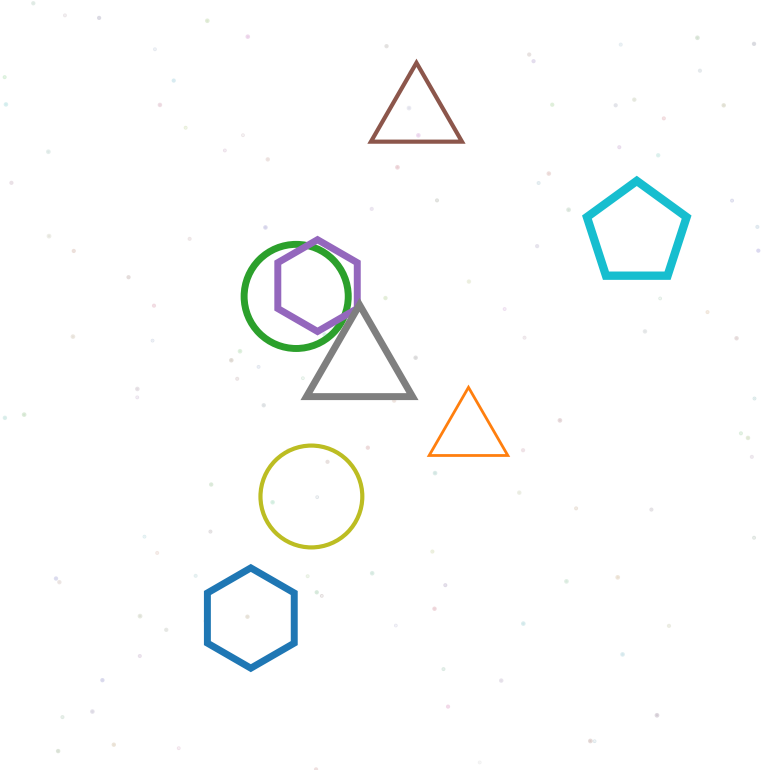[{"shape": "hexagon", "thickness": 2.5, "radius": 0.33, "center": [0.326, 0.197]}, {"shape": "triangle", "thickness": 1, "radius": 0.29, "center": [0.608, 0.438]}, {"shape": "circle", "thickness": 2.5, "radius": 0.34, "center": [0.385, 0.615]}, {"shape": "hexagon", "thickness": 2.5, "radius": 0.3, "center": [0.412, 0.629]}, {"shape": "triangle", "thickness": 1.5, "radius": 0.34, "center": [0.541, 0.85]}, {"shape": "triangle", "thickness": 2.5, "radius": 0.4, "center": [0.467, 0.525]}, {"shape": "circle", "thickness": 1.5, "radius": 0.33, "center": [0.404, 0.355]}, {"shape": "pentagon", "thickness": 3, "radius": 0.34, "center": [0.827, 0.697]}]